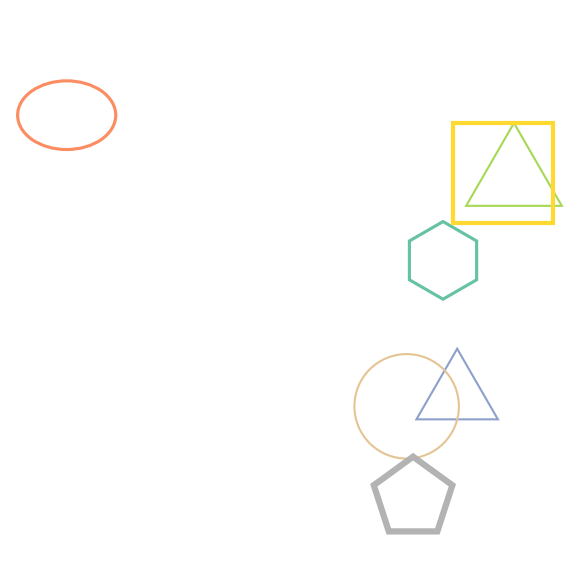[{"shape": "hexagon", "thickness": 1.5, "radius": 0.34, "center": [0.767, 0.548]}, {"shape": "oval", "thickness": 1.5, "radius": 0.42, "center": [0.115, 0.8]}, {"shape": "triangle", "thickness": 1, "radius": 0.41, "center": [0.792, 0.314]}, {"shape": "triangle", "thickness": 1, "radius": 0.48, "center": [0.89, 0.691]}, {"shape": "square", "thickness": 2, "radius": 0.43, "center": [0.871, 0.7]}, {"shape": "circle", "thickness": 1, "radius": 0.45, "center": [0.704, 0.296]}, {"shape": "pentagon", "thickness": 3, "radius": 0.36, "center": [0.715, 0.137]}]